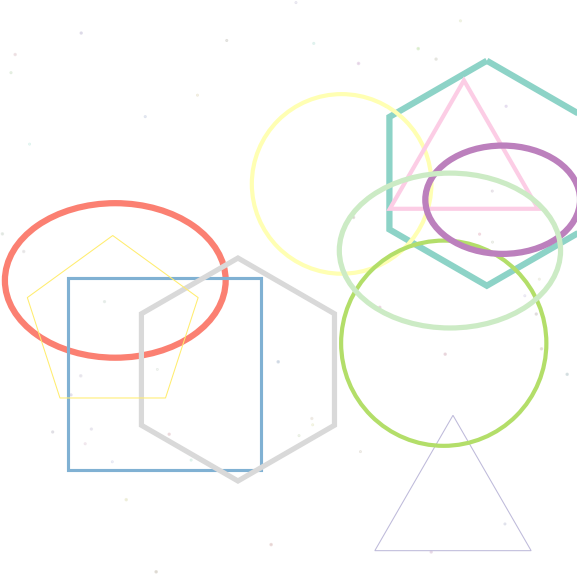[{"shape": "hexagon", "thickness": 3, "radius": 0.97, "center": [0.843, 0.699]}, {"shape": "circle", "thickness": 2, "radius": 0.78, "center": [0.592, 0.681]}, {"shape": "triangle", "thickness": 0.5, "radius": 0.78, "center": [0.784, 0.124]}, {"shape": "oval", "thickness": 3, "radius": 0.96, "center": [0.2, 0.514]}, {"shape": "square", "thickness": 1.5, "radius": 0.83, "center": [0.284, 0.352]}, {"shape": "circle", "thickness": 2, "radius": 0.89, "center": [0.768, 0.405]}, {"shape": "triangle", "thickness": 2, "radius": 0.74, "center": [0.803, 0.712]}, {"shape": "hexagon", "thickness": 2.5, "radius": 0.97, "center": [0.412, 0.359]}, {"shape": "oval", "thickness": 3, "radius": 0.67, "center": [0.87, 0.653]}, {"shape": "oval", "thickness": 2.5, "radius": 0.96, "center": [0.779, 0.565]}, {"shape": "pentagon", "thickness": 0.5, "radius": 0.78, "center": [0.195, 0.436]}]